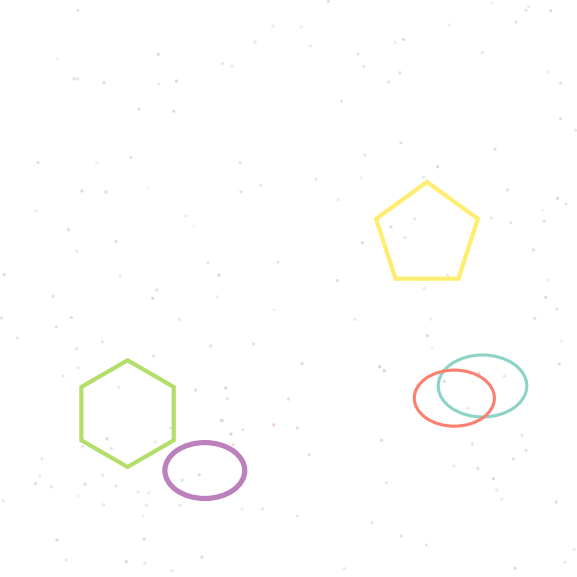[{"shape": "oval", "thickness": 1.5, "radius": 0.38, "center": [0.836, 0.331]}, {"shape": "oval", "thickness": 1.5, "radius": 0.35, "center": [0.787, 0.31]}, {"shape": "hexagon", "thickness": 2, "radius": 0.46, "center": [0.221, 0.283]}, {"shape": "oval", "thickness": 2.5, "radius": 0.35, "center": [0.355, 0.184]}, {"shape": "pentagon", "thickness": 2, "radius": 0.46, "center": [0.739, 0.592]}]